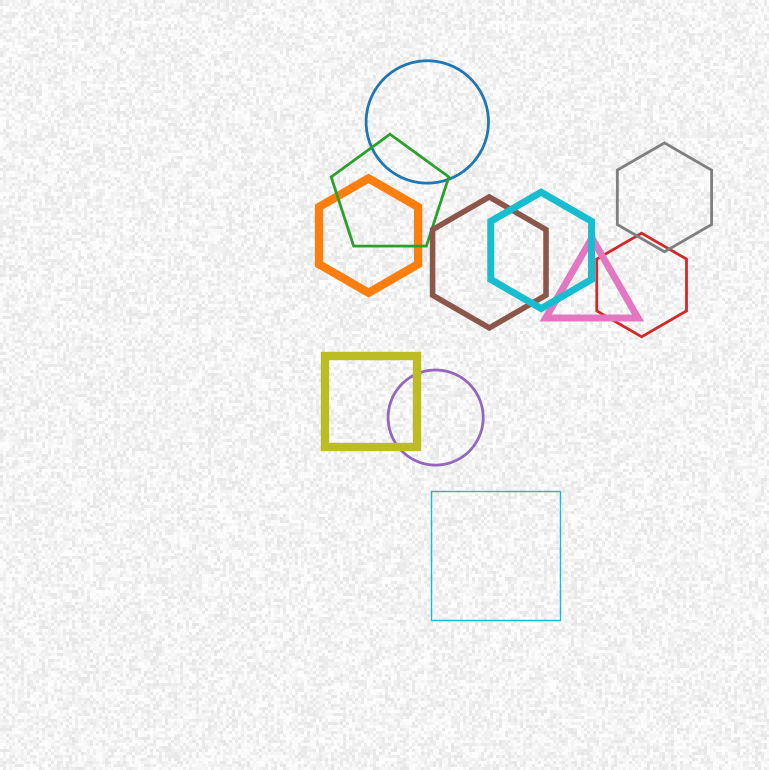[{"shape": "circle", "thickness": 1, "radius": 0.4, "center": [0.555, 0.842]}, {"shape": "hexagon", "thickness": 3, "radius": 0.37, "center": [0.479, 0.694]}, {"shape": "pentagon", "thickness": 1, "radius": 0.4, "center": [0.507, 0.745]}, {"shape": "hexagon", "thickness": 1, "radius": 0.34, "center": [0.833, 0.63]}, {"shape": "circle", "thickness": 1, "radius": 0.31, "center": [0.566, 0.458]}, {"shape": "hexagon", "thickness": 2, "radius": 0.43, "center": [0.635, 0.659]}, {"shape": "triangle", "thickness": 2.5, "radius": 0.35, "center": [0.769, 0.622]}, {"shape": "hexagon", "thickness": 1, "radius": 0.35, "center": [0.863, 0.744]}, {"shape": "square", "thickness": 3, "radius": 0.3, "center": [0.482, 0.479]}, {"shape": "hexagon", "thickness": 2.5, "radius": 0.38, "center": [0.703, 0.675]}, {"shape": "square", "thickness": 0.5, "radius": 0.42, "center": [0.644, 0.278]}]